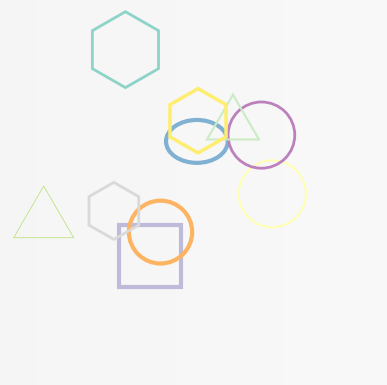[{"shape": "hexagon", "thickness": 2, "radius": 0.49, "center": [0.324, 0.871]}, {"shape": "circle", "thickness": 1.5, "radius": 0.43, "center": [0.703, 0.497]}, {"shape": "square", "thickness": 3, "radius": 0.4, "center": [0.387, 0.335]}, {"shape": "oval", "thickness": 3, "radius": 0.4, "center": [0.508, 0.633]}, {"shape": "circle", "thickness": 3, "radius": 0.41, "center": [0.414, 0.397]}, {"shape": "triangle", "thickness": 0.5, "radius": 0.45, "center": [0.113, 0.427]}, {"shape": "hexagon", "thickness": 2, "radius": 0.37, "center": [0.294, 0.452]}, {"shape": "circle", "thickness": 2, "radius": 0.43, "center": [0.675, 0.649]}, {"shape": "triangle", "thickness": 1.5, "radius": 0.39, "center": [0.601, 0.676]}, {"shape": "hexagon", "thickness": 2.5, "radius": 0.42, "center": [0.511, 0.686]}]